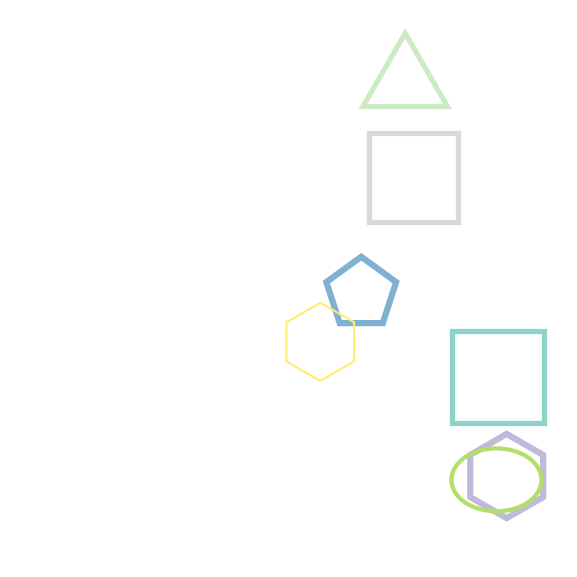[{"shape": "square", "thickness": 2.5, "radius": 0.4, "center": [0.863, 0.346]}, {"shape": "hexagon", "thickness": 3, "radius": 0.36, "center": [0.877, 0.175]}, {"shape": "pentagon", "thickness": 3, "radius": 0.32, "center": [0.626, 0.491]}, {"shape": "oval", "thickness": 2, "radius": 0.39, "center": [0.86, 0.168]}, {"shape": "square", "thickness": 2.5, "radius": 0.39, "center": [0.716, 0.692]}, {"shape": "triangle", "thickness": 2.5, "radius": 0.42, "center": [0.702, 0.857]}, {"shape": "hexagon", "thickness": 1, "radius": 0.34, "center": [0.555, 0.407]}]